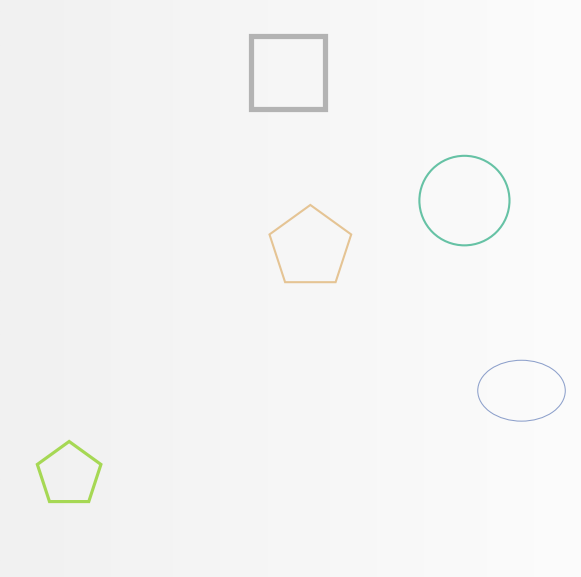[{"shape": "circle", "thickness": 1, "radius": 0.39, "center": [0.799, 0.652]}, {"shape": "oval", "thickness": 0.5, "radius": 0.38, "center": [0.897, 0.323]}, {"shape": "pentagon", "thickness": 1.5, "radius": 0.29, "center": [0.119, 0.177]}, {"shape": "pentagon", "thickness": 1, "radius": 0.37, "center": [0.534, 0.57]}, {"shape": "square", "thickness": 2.5, "radius": 0.32, "center": [0.495, 0.874]}]